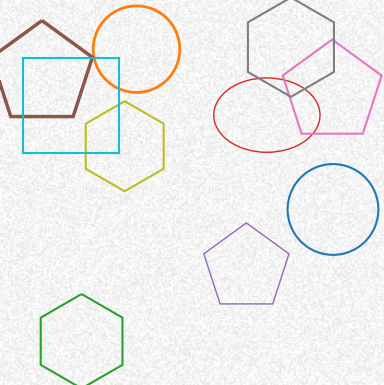[{"shape": "circle", "thickness": 1.5, "radius": 0.59, "center": [0.865, 0.456]}, {"shape": "circle", "thickness": 2, "radius": 0.56, "center": [0.355, 0.872]}, {"shape": "hexagon", "thickness": 1.5, "radius": 0.61, "center": [0.212, 0.114]}, {"shape": "oval", "thickness": 1, "radius": 0.69, "center": [0.693, 0.701]}, {"shape": "pentagon", "thickness": 1, "radius": 0.58, "center": [0.64, 0.305]}, {"shape": "pentagon", "thickness": 2.5, "radius": 0.69, "center": [0.109, 0.809]}, {"shape": "pentagon", "thickness": 1.5, "radius": 0.68, "center": [0.863, 0.762]}, {"shape": "hexagon", "thickness": 1.5, "radius": 0.65, "center": [0.756, 0.878]}, {"shape": "hexagon", "thickness": 1.5, "radius": 0.58, "center": [0.324, 0.62]}, {"shape": "square", "thickness": 1.5, "radius": 0.62, "center": [0.184, 0.727]}]